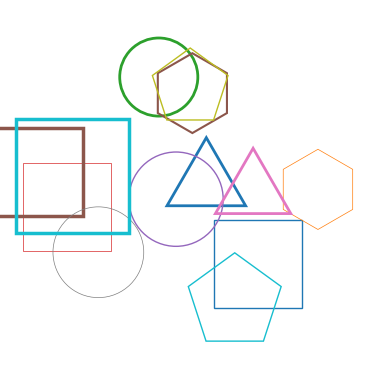[{"shape": "square", "thickness": 1, "radius": 0.57, "center": [0.67, 0.314]}, {"shape": "triangle", "thickness": 2, "radius": 0.59, "center": [0.536, 0.525]}, {"shape": "hexagon", "thickness": 0.5, "radius": 0.52, "center": [0.826, 0.508]}, {"shape": "circle", "thickness": 2, "radius": 0.51, "center": [0.412, 0.8]}, {"shape": "square", "thickness": 0.5, "radius": 0.57, "center": [0.174, 0.462]}, {"shape": "circle", "thickness": 1, "radius": 0.61, "center": [0.457, 0.483]}, {"shape": "square", "thickness": 2.5, "radius": 0.57, "center": [0.102, 0.554]}, {"shape": "hexagon", "thickness": 1.5, "radius": 0.52, "center": [0.5, 0.758]}, {"shape": "triangle", "thickness": 2, "radius": 0.57, "center": [0.657, 0.502]}, {"shape": "circle", "thickness": 0.5, "radius": 0.59, "center": [0.255, 0.345]}, {"shape": "pentagon", "thickness": 1, "radius": 0.52, "center": [0.494, 0.772]}, {"shape": "square", "thickness": 2.5, "radius": 0.74, "center": [0.188, 0.542]}, {"shape": "pentagon", "thickness": 1, "radius": 0.63, "center": [0.61, 0.217]}]